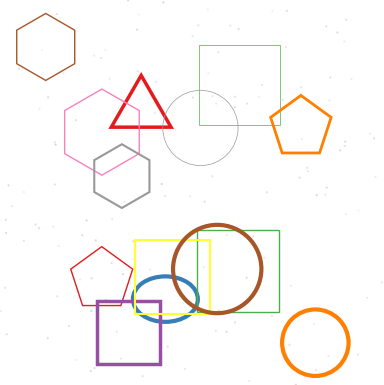[{"shape": "triangle", "thickness": 2.5, "radius": 0.45, "center": [0.367, 0.715]}, {"shape": "pentagon", "thickness": 1, "radius": 0.42, "center": [0.264, 0.275]}, {"shape": "oval", "thickness": 3, "radius": 0.42, "center": [0.429, 0.223]}, {"shape": "square", "thickness": 1, "radius": 0.53, "center": [0.619, 0.297]}, {"shape": "square", "thickness": 0.5, "radius": 0.52, "center": [0.623, 0.779]}, {"shape": "square", "thickness": 2.5, "radius": 0.41, "center": [0.333, 0.137]}, {"shape": "pentagon", "thickness": 2, "radius": 0.41, "center": [0.782, 0.67]}, {"shape": "circle", "thickness": 3, "radius": 0.43, "center": [0.819, 0.11]}, {"shape": "square", "thickness": 1.5, "radius": 0.48, "center": [0.448, 0.28]}, {"shape": "hexagon", "thickness": 1, "radius": 0.43, "center": [0.119, 0.878]}, {"shape": "circle", "thickness": 3, "radius": 0.57, "center": [0.564, 0.301]}, {"shape": "hexagon", "thickness": 1, "radius": 0.56, "center": [0.265, 0.657]}, {"shape": "hexagon", "thickness": 1.5, "radius": 0.41, "center": [0.317, 0.543]}, {"shape": "circle", "thickness": 0.5, "radius": 0.49, "center": [0.521, 0.668]}]